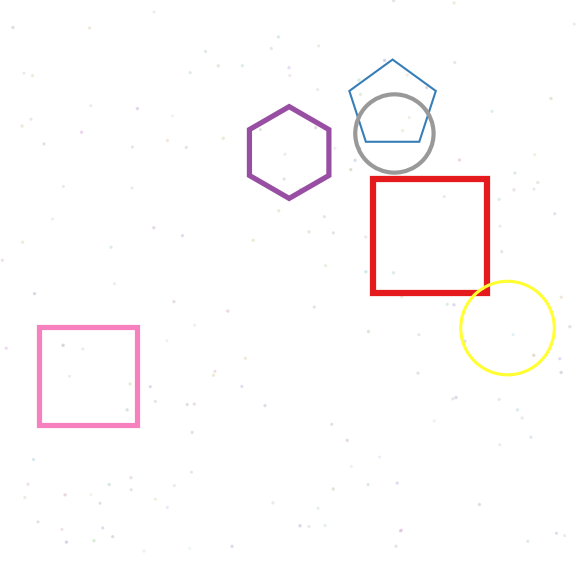[{"shape": "square", "thickness": 3, "radius": 0.49, "center": [0.745, 0.59]}, {"shape": "pentagon", "thickness": 1, "radius": 0.39, "center": [0.68, 0.817]}, {"shape": "hexagon", "thickness": 2.5, "radius": 0.4, "center": [0.501, 0.735]}, {"shape": "circle", "thickness": 1.5, "radius": 0.4, "center": [0.879, 0.431]}, {"shape": "square", "thickness": 2.5, "radius": 0.42, "center": [0.152, 0.348]}, {"shape": "circle", "thickness": 2, "radius": 0.34, "center": [0.683, 0.768]}]